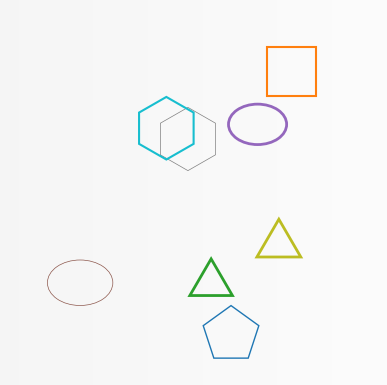[{"shape": "pentagon", "thickness": 1, "radius": 0.38, "center": [0.596, 0.131]}, {"shape": "square", "thickness": 1.5, "radius": 0.32, "center": [0.752, 0.815]}, {"shape": "triangle", "thickness": 2, "radius": 0.32, "center": [0.545, 0.264]}, {"shape": "oval", "thickness": 2, "radius": 0.38, "center": [0.665, 0.677]}, {"shape": "oval", "thickness": 0.5, "radius": 0.42, "center": [0.207, 0.266]}, {"shape": "hexagon", "thickness": 0.5, "radius": 0.41, "center": [0.485, 0.639]}, {"shape": "triangle", "thickness": 2, "radius": 0.33, "center": [0.72, 0.365]}, {"shape": "hexagon", "thickness": 1.5, "radius": 0.41, "center": [0.429, 0.667]}]